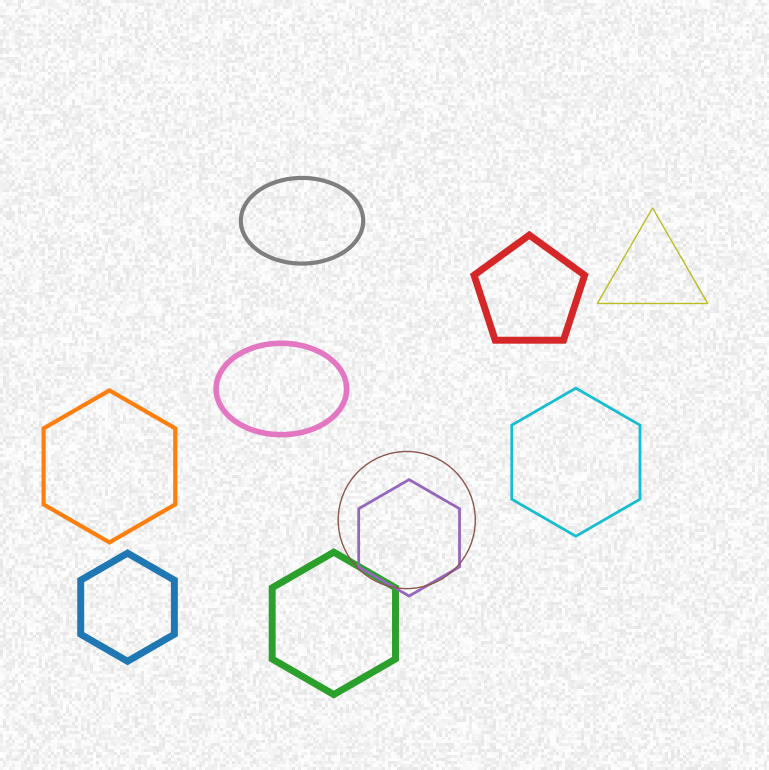[{"shape": "hexagon", "thickness": 2.5, "radius": 0.35, "center": [0.166, 0.211]}, {"shape": "hexagon", "thickness": 1.5, "radius": 0.49, "center": [0.142, 0.394]}, {"shape": "hexagon", "thickness": 2.5, "radius": 0.46, "center": [0.434, 0.19]}, {"shape": "pentagon", "thickness": 2.5, "radius": 0.38, "center": [0.687, 0.619]}, {"shape": "hexagon", "thickness": 1, "radius": 0.38, "center": [0.531, 0.302]}, {"shape": "circle", "thickness": 0.5, "radius": 0.45, "center": [0.528, 0.325]}, {"shape": "oval", "thickness": 2, "radius": 0.42, "center": [0.365, 0.495]}, {"shape": "oval", "thickness": 1.5, "radius": 0.4, "center": [0.392, 0.713]}, {"shape": "triangle", "thickness": 0.5, "radius": 0.41, "center": [0.847, 0.647]}, {"shape": "hexagon", "thickness": 1, "radius": 0.48, "center": [0.748, 0.4]}]